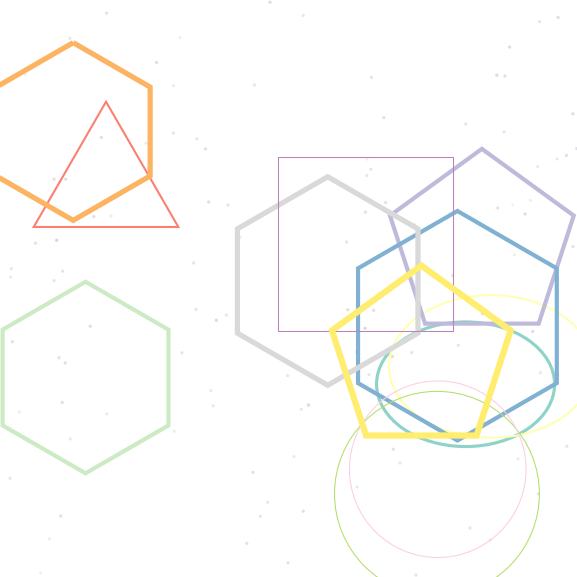[{"shape": "oval", "thickness": 1.5, "radius": 0.77, "center": [0.806, 0.334]}, {"shape": "oval", "thickness": 1, "radius": 0.88, "center": [0.85, 0.365]}, {"shape": "pentagon", "thickness": 2, "radius": 0.84, "center": [0.834, 0.574]}, {"shape": "triangle", "thickness": 1, "radius": 0.72, "center": [0.184, 0.678]}, {"shape": "hexagon", "thickness": 2, "radius": 0.99, "center": [0.792, 0.435]}, {"shape": "hexagon", "thickness": 2.5, "radius": 0.77, "center": [0.127, 0.771]}, {"shape": "circle", "thickness": 0.5, "radius": 0.89, "center": [0.757, 0.144]}, {"shape": "circle", "thickness": 0.5, "radius": 0.76, "center": [0.758, 0.187]}, {"shape": "hexagon", "thickness": 2.5, "radius": 0.9, "center": [0.567, 0.513]}, {"shape": "square", "thickness": 0.5, "radius": 0.75, "center": [0.633, 0.577]}, {"shape": "hexagon", "thickness": 2, "radius": 0.83, "center": [0.148, 0.345]}, {"shape": "pentagon", "thickness": 3, "radius": 0.81, "center": [0.73, 0.377]}]